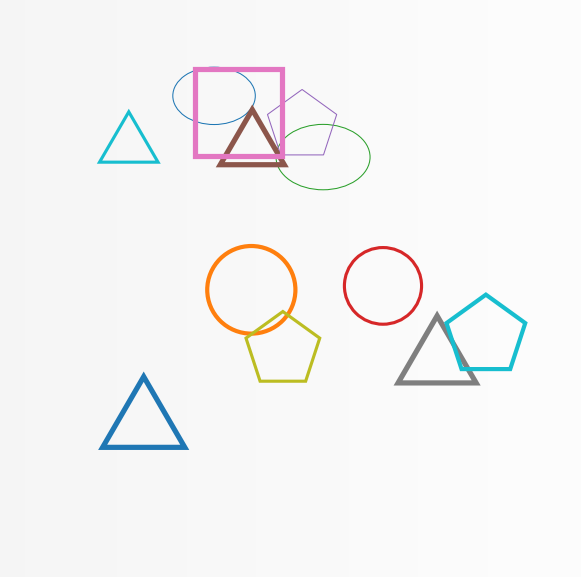[{"shape": "oval", "thickness": 0.5, "radius": 0.35, "center": [0.368, 0.833]}, {"shape": "triangle", "thickness": 2.5, "radius": 0.41, "center": [0.247, 0.265]}, {"shape": "circle", "thickness": 2, "radius": 0.38, "center": [0.432, 0.497]}, {"shape": "oval", "thickness": 0.5, "radius": 0.4, "center": [0.556, 0.727]}, {"shape": "circle", "thickness": 1.5, "radius": 0.33, "center": [0.659, 0.504]}, {"shape": "pentagon", "thickness": 0.5, "radius": 0.31, "center": [0.52, 0.782]}, {"shape": "triangle", "thickness": 2.5, "radius": 0.32, "center": [0.434, 0.746]}, {"shape": "square", "thickness": 2.5, "radius": 0.37, "center": [0.41, 0.805]}, {"shape": "triangle", "thickness": 2.5, "radius": 0.39, "center": [0.752, 0.375]}, {"shape": "pentagon", "thickness": 1.5, "radius": 0.33, "center": [0.487, 0.393]}, {"shape": "triangle", "thickness": 1.5, "radius": 0.29, "center": [0.222, 0.747]}, {"shape": "pentagon", "thickness": 2, "radius": 0.36, "center": [0.836, 0.418]}]